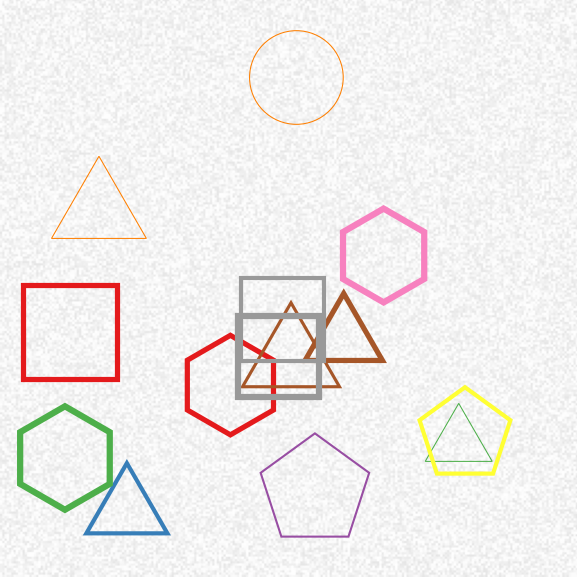[{"shape": "square", "thickness": 2.5, "radius": 0.41, "center": [0.121, 0.424]}, {"shape": "hexagon", "thickness": 2.5, "radius": 0.43, "center": [0.399, 0.332]}, {"shape": "triangle", "thickness": 2, "radius": 0.41, "center": [0.22, 0.116]}, {"shape": "triangle", "thickness": 0.5, "radius": 0.33, "center": [0.794, 0.234]}, {"shape": "hexagon", "thickness": 3, "radius": 0.45, "center": [0.112, 0.206]}, {"shape": "pentagon", "thickness": 1, "radius": 0.49, "center": [0.545, 0.15]}, {"shape": "circle", "thickness": 0.5, "radius": 0.41, "center": [0.513, 0.865]}, {"shape": "triangle", "thickness": 0.5, "radius": 0.47, "center": [0.171, 0.634]}, {"shape": "pentagon", "thickness": 2, "radius": 0.41, "center": [0.805, 0.246]}, {"shape": "triangle", "thickness": 2.5, "radius": 0.39, "center": [0.595, 0.414]}, {"shape": "triangle", "thickness": 1.5, "radius": 0.48, "center": [0.504, 0.378]}, {"shape": "hexagon", "thickness": 3, "radius": 0.41, "center": [0.664, 0.557]}, {"shape": "square", "thickness": 2, "radius": 0.36, "center": [0.489, 0.447]}, {"shape": "square", "thickness": 3, "radius": 0.35, "center": [0.482, 0.382]}]